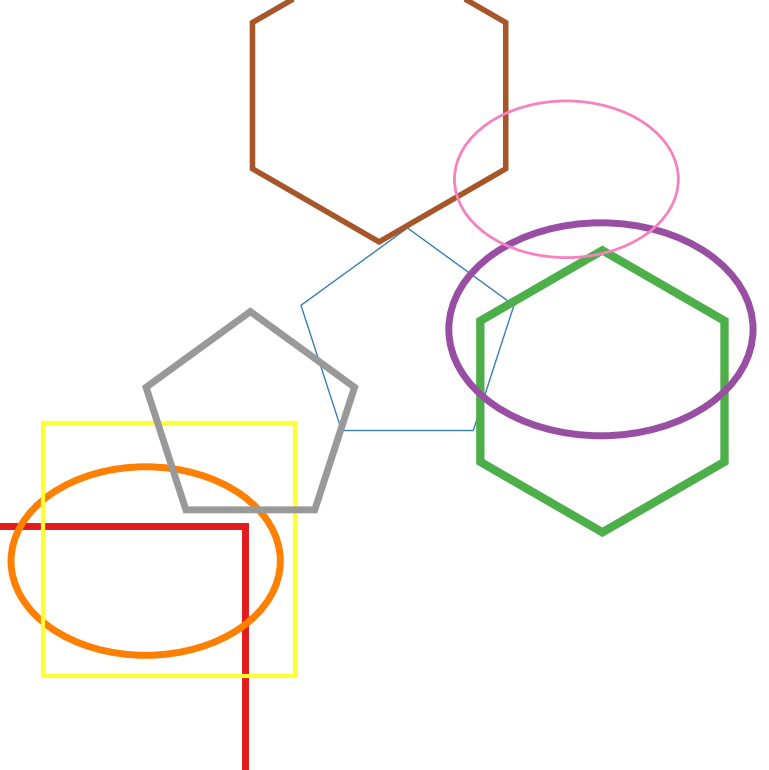[{"shape": "square", "thickness": 2.5, "radius": 0.97, "center": [0.124, 0.123]}, {"shape": "pentagon", "thickness": 0.5, "radius": 0.73, "center": [0.529, 0.559]}, {"shape": "hexagon", "thickness": 3, "radius": 0.92, "center": [0.782, 0.492]}, {"shape": "oval", "thickness": 2.5, "radius": 0.99, "center": [0.78, 0.572]}, {"shape": "oval", "thickness": 2.5, "radius": 0.87, "center": [0.189, 0.271]}, {"shape": "square", "thickness": 1.5, "radius": 0.82, "center": [0.219, 0.286]}, {"shape": "hexagon", "thickness": 2, "radius": 0.95, "center": [0.492, 0.876]}, {"shape": "oval", "thickness": 1, "radius": 0.73, "center": [0.736, 0.767]}, {"shape": "pentagon", "thickness": 2.5, "radius": 0.71, "center": [0.325, 0.453]}]